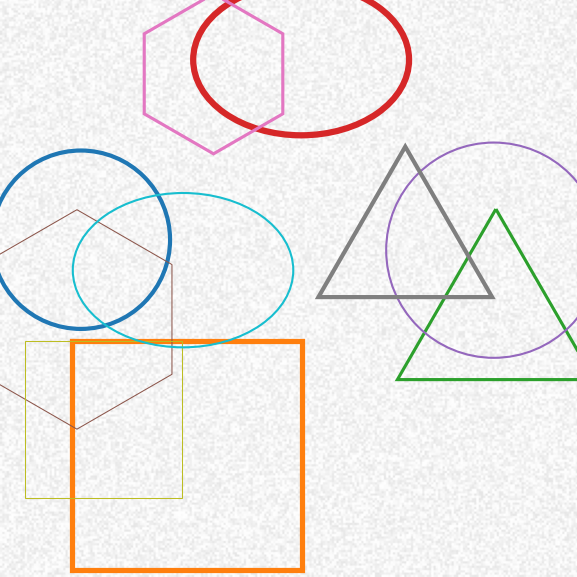[{"shape": "circle", "thickness": 2, "radius": 0.77, "center": [0.14, 0.584]}, {"shape": "square", "thickness": 2.5, "radius": 0.99, "center": [0.324, 0.21]}, {"shape": "triangle", "thickness": 1.5, "radius": 0.98, "center": [0.859, 0.44]}, {"shape": "oval", "thickness": 3, "radius": 0.93, "center": [0.521, 0.896]}, {"shape": "circle", "thickness": 1, "radius": 0.93, "center": [0.855, 0.566]}, {"shape": "hexagon", "thickness": 0.5, "radius": 0.95, "center": [0.133, 0.446]}, {"shape": "hexagon", "thickness": 1.5, "radius": 0.69, "center": [0.37, 0.871]}, {"shape": "triangle", "thickness": 2, "radius": 0.87, "center": [0.702, 0.572]}, {"shape": "square", "thickness": 0.5, "radius": 0.68, "center": [0.18, 0.273]}, {"shape": "oval", "thickness": 1, "radius": 0.95, "center": [0.317, 0.531]}]